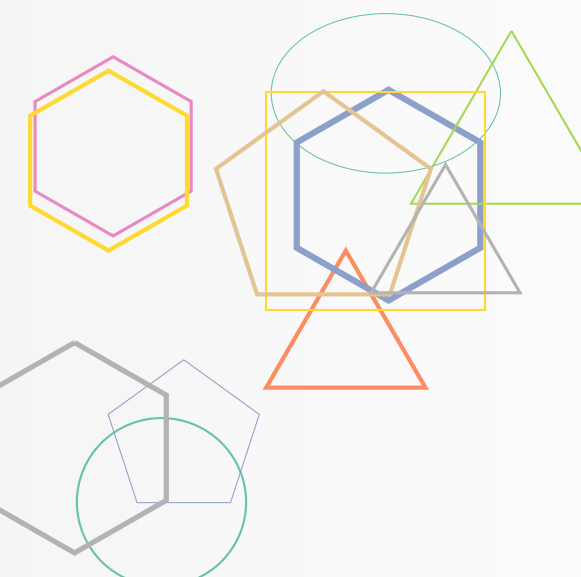[{"shape": "circle", "thickness": 1, "radius": 0.73, "center": [0.278, 0.13]}, {"shape": "oval", "thickness": 0.5, "radius": 0.99, "center": [0.664, 0.838]}, {"shape": "triangle", "thickness": 2, "radius": 0.79, "center": [0.595, 0.407]}, {"shape": "pentagon", "thickness": 0.5, "radius": 0.68, "center": [0.316, 0.239]}, {"shape": "hexagon", "thickness": 3, "radius": 0.91, "center": [0.668, 0.661]}, {"shape": "hexagon", "thickness": 1.5, "radius": 0.78, "center": [0.195, 0.746]}, {"shape": "triangle", "thickness": 1, "radius": 1.0, "center": [0.88, 0.746]}, {"shape": "square", "thickness": 1, "radius": 0.94, "center": [0.646, 0.651]}, {"shape": "hexagon", "thickness": 2, "radius": 0.78, "center": [0.187, 0.721]}, {"shape": "pentagon", "thickness": 2, "radius": 0.97, "center": [0.556, 0.647]}, {"shape": "triangle", "thickness": 1.5, "radius": 0.74, "center": [0.767, 0.566]}, {"shape": "hexagon", "thickness": 2.5, "radius": 0.91, "center": [0.128, 0.224]}]